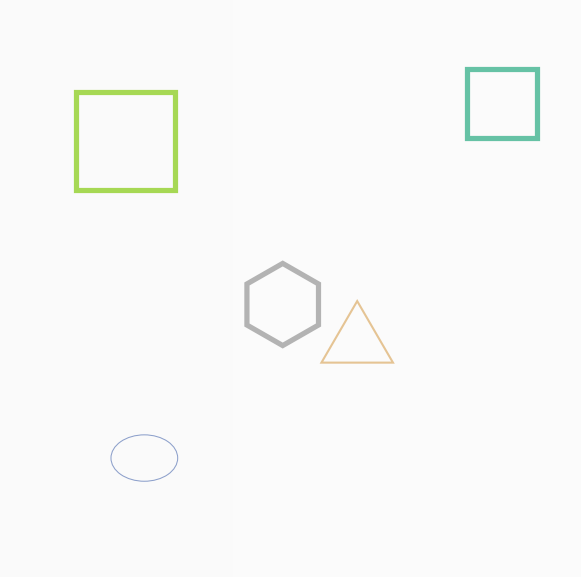[{"shape": "square", "thickness": 2.5, "radius": 0.3, "center": [0.864, 0.82]}, {"shape": "oval", "thickness": 0.5, "radius": 0.29, "center": [0.248, 0.206]}, {"shape": "square", "thickness": 2.5, "radius": 0.43, "center": [0.216, 0.755]}, {"shape": "triangle", "thickness": 1, "radius": 0.36, "center": [0.615, 0.407]}, {"shape": "hexagon", "thickness": 2.5, "radius": 0.36, "center": [0.486, 0.472]}]